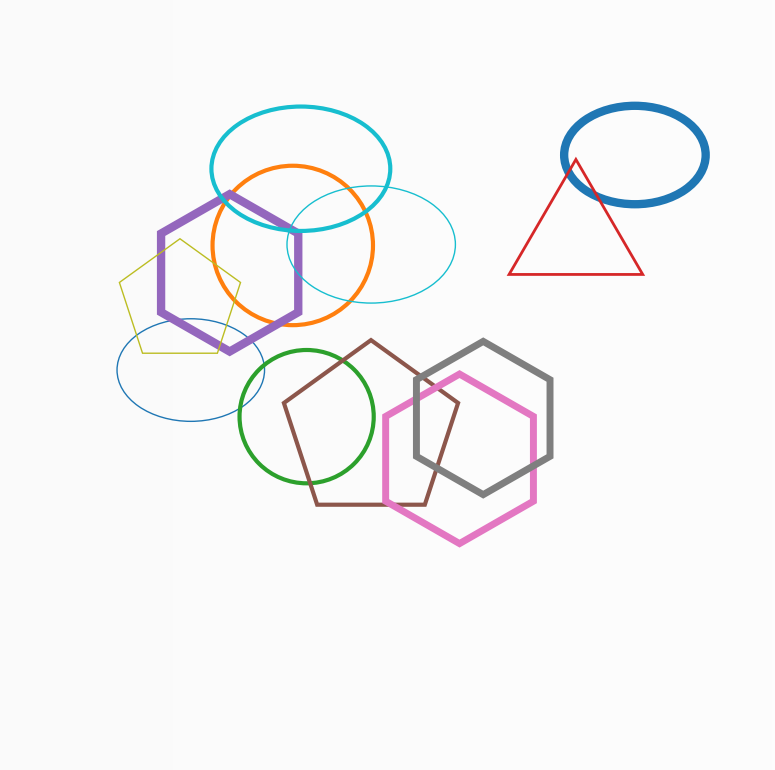[{"shape": "oval", "thickness": 3, "radius": 0.46, "center": [0.819, 0.799]}, {"shape": "oval", "thickness": 0.5, "radius": 0.48, "center": [0.246, 0.519]}, {"shape": "circle", "thickness": 1.5, "radius": 0.52, "center": [0.378, 0.681]}, {"shape": "circle", "thickness": 1.5, "radius": 0.43, "center": [0.396, 0.459]}, {"shape": "triangle", "thickness": 1, "radius": 0.5, "center": [0.743, 0.693]}, {"shape": "hexagon", "thickness": 3, "radius": 0.51, "center": [0.296, 0.646]}, {"shape": "pentagon", "thickness": 1.5, "radius": 0.59, "center": [0.479, 0.44]}, {"shape": "hexagon", "thickness": 2.5, "radius": 0.55, "center": [0.593, 0.404]}, {"shape": "hexagon", "thickness": 2.5, "radius": 0.5, "center": [0.624, 0.457]}, {"shape": "pentagon", "thickness": 0.5, "radius": 0.41, "center": [0.232, 0.608]}, {"shape": "oval", "thickness": 0.5, "radius": 0.54, "center": [0.479, 0.682]}, {"shape": "oval", "thickness": 1.5, "radius": 0.58, "center": [0.388, 0.781]}]